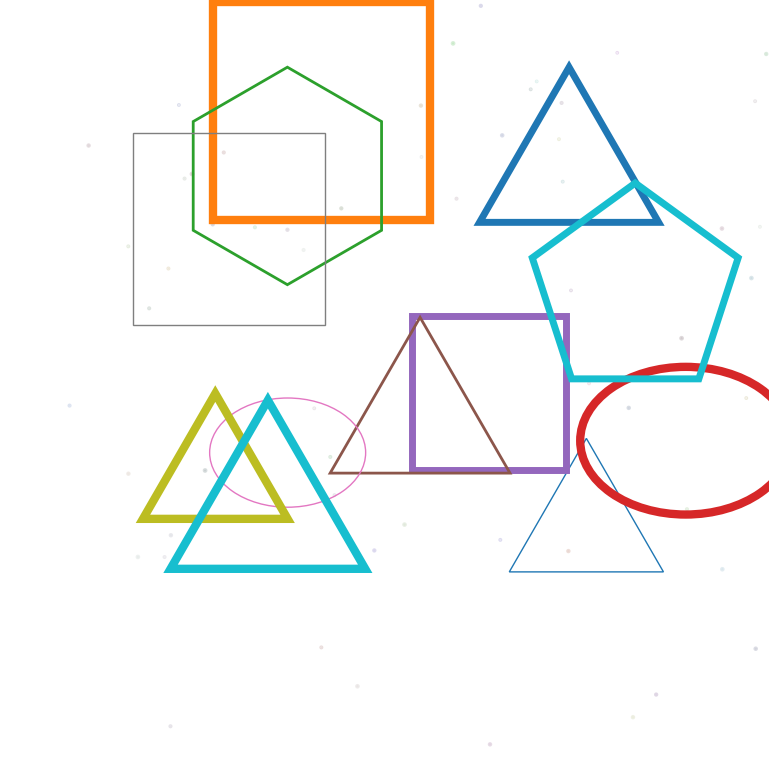[{"shape": "triangle", "thickness": 0.5, "radius": 0.58, "center": [0.762, 0.315]}, {"shape": "triangle", "thickness": 2.5, "radius": 0.67, "center": [0.739, 0.778]}, {"shape": "square", "thickness": 3, "radius": 0.71, "center": [0.417, 0.856]}, {"shape": "hexagon", "thickness": 1, "radius": 0.71, "center": [0.373, 0.772]}, {"shape": "oval", "thickness": 3, "radius": 0.68, "center": [0.891, 0.428]}, {"shape": "square", "thickness": 2.5, "radius": 0.5, "center": [0.635, 0.49]}, {"shape": "triangle", "thickness": 1, "radius": 0.67, "center": [0.546, 0.453]}, {"shape": "oval", "thickness": 0.5, "radius": 0.51, "center": [0.374, 0.412]}, {"shape": "square", "thickness": 0.5, "radius": 0.62, "center": [0.297, 0.702]}, {"shape": "triangle", "thickness": 3, "radius": 0.54, "center": [0.28, 0.38]}, {"shape": "triangle", "thickness": 3, "radius": 0.73, "center": [0.348, 0.334]}, {"shape": "pentagon", "thickness": 2.5, "radius": 0.7, "center": [0.825, 0.622]}]